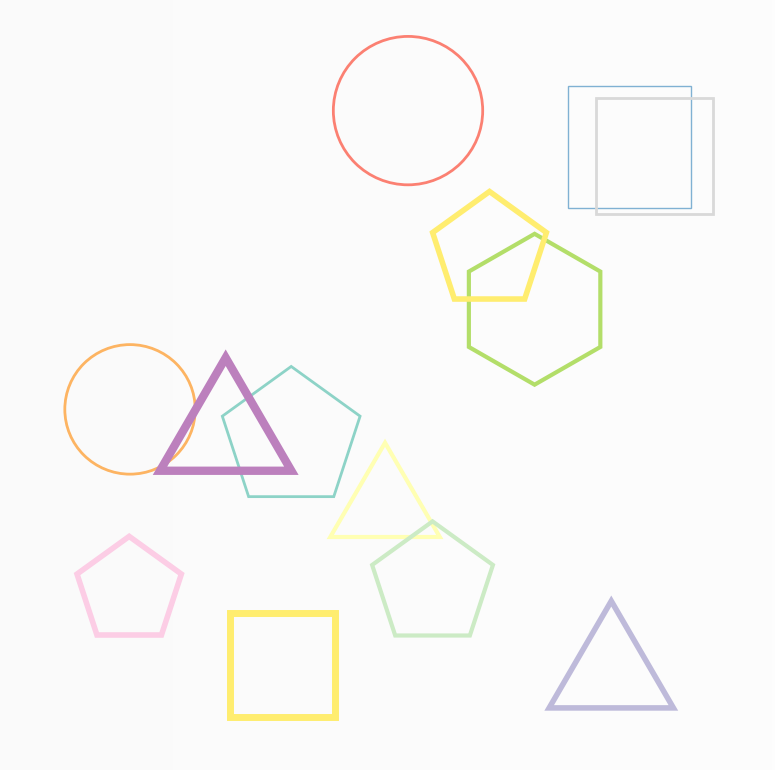[{"shape": "pentagon", "thickness": 1, "radius": 0.47, "center": [0.376, 0.431]}, {"shape": "triangle", "thickness": 1.5, "radius": 0.41, "center": [0.497, 0.343]}, {"shape": "triangle", "thickness": 2, "radius": 0.46, "center": [0.789, 0.127]}, {"shape": "circle", "thickness": 1, "radius": 0.48, "center": [0.526, 0.856]}, {"shape": "square", "thickness": 0.5, "radius": 0.39, "center": [0.812, 0.809]}, {"shape": "circle", "thickness": 1, "radius": 0.42, "center": [0.168, 0.468]}, {"shape": "hexagon", "thickness": 1.5, "radius": 0.49, "center": [0.69, 0.598]}, {"shape": "pentagon", "thickness": 2, "radius": 0.35, "center": [0.167, 0.233]}, {"shape": "square", "thickness": 1, "radius": 0.38, "center": [0.844, 0.797]}, {"shape": "triangle", "thickness": 3, "radius": 0.49, "center": [0.291, 0.438]}, {"shape": "pentagon", "thickness": 1.5, "radius": 0.41, "center": [0.558, 0.241]}, {"shape": "pentagon", "thickness": 2, "radius": 0.39, "center": [0.632, 0.674]}, {"shape": "square", "thickness": 2.5, "radius": 0.34, "center": [0.365, 0.136]}]